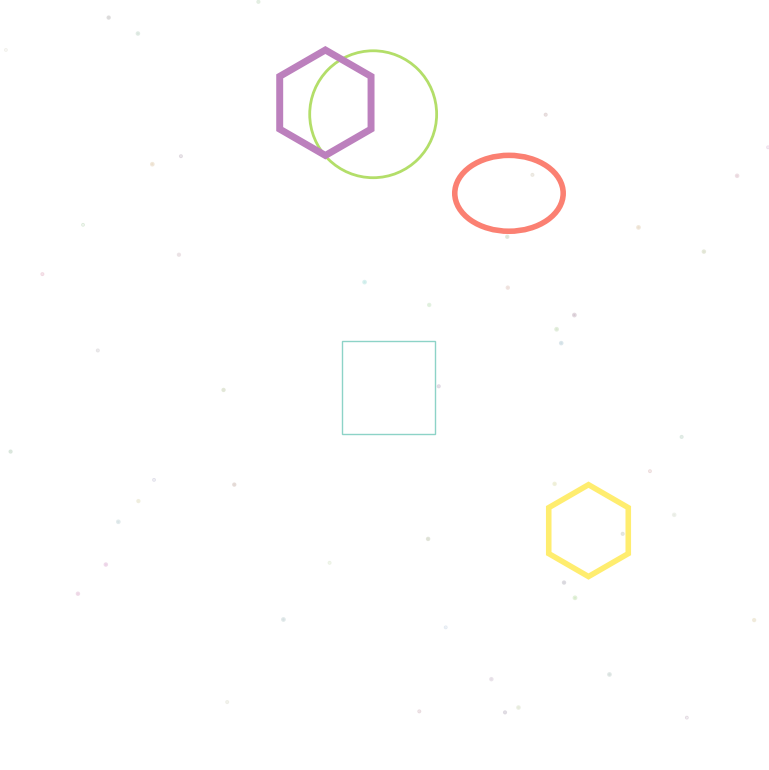[{"shape": "square", "thickness": 0.5, "radius": 0.3, "center": [0.504, 0.497]}, {"shape": "oval", "thickness": 2, "radius": 0.35, "center": [0.661, 0.749]}, {"shape": "circle", "thickness": 1, "radius": 0.41, "center": [0.485, 0.852]}, {"shape": "hexagon", "thickness": 2.5, "radius": 0.34, "center": [0.423, 0.867]}, {"shape": "hexagon", "thickness": 2, "radius": 0.3, "center": [0.764, 0.311]}]